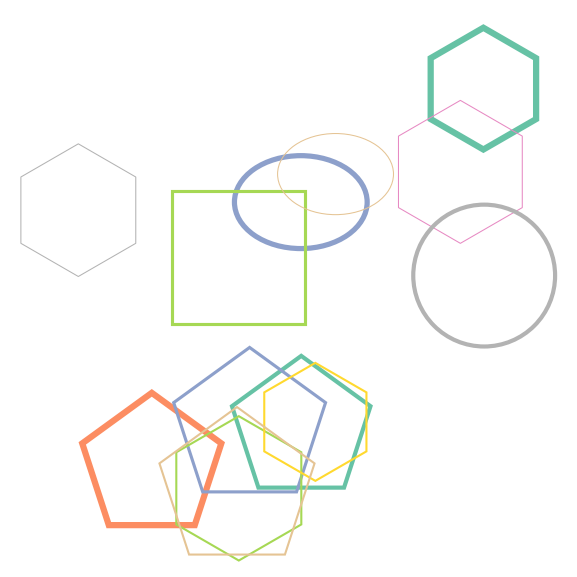[{"shape": "hexagon", "thickness": 3, "radius": 0.53, "center": [0.837, 0.846]}, {"shape": "pentagon", "thickness": 2, "radius": 0.63, "center": [0.522, 0.257]}, {"shape": "pentagon", "thickness": 3, "radius": 0.63, "center": [0.263, 0.192]}, {"shape": "pentagon", "thickness": 1.5, "radius": 0.69, "center": [0.432, 0.259]}, {"shape": "oval", "thickness": 2.5, "radius": 0.57, "center": [0.521, 0.649]}, {"shape": "hexagon", "thickness": 0.5, "radius": 0.62, "center": [0.797, 0.702]}, {"shape": "hexagon", "thickness": 1, "radius": 0.62, "center": [0.414, 0.153]}, {"shape": "square", "thickness": 1.5, "radius": 0.58, "center": [0.414, 0.554]}, {"shape": "hexagon", "thickness": 1, "radius": 0.51, "center": [0.546, 0.269]}, {"shape": "oval", "thickness": 0.5, "radius": 0.5, "center": [0.581, 0.698]}, {"shape": "pentagon", "thickness": 1, "radius": 0.71, "center": [0.41, 0.153]}, {"shape": "hexagon", "thickness": 0.5, "radius": 0.57, "center": [0.136, 0.635]}, {"shape": "circle", "thickness": 2, "radius": 0.61, "center": [0.838, 0.522]}]